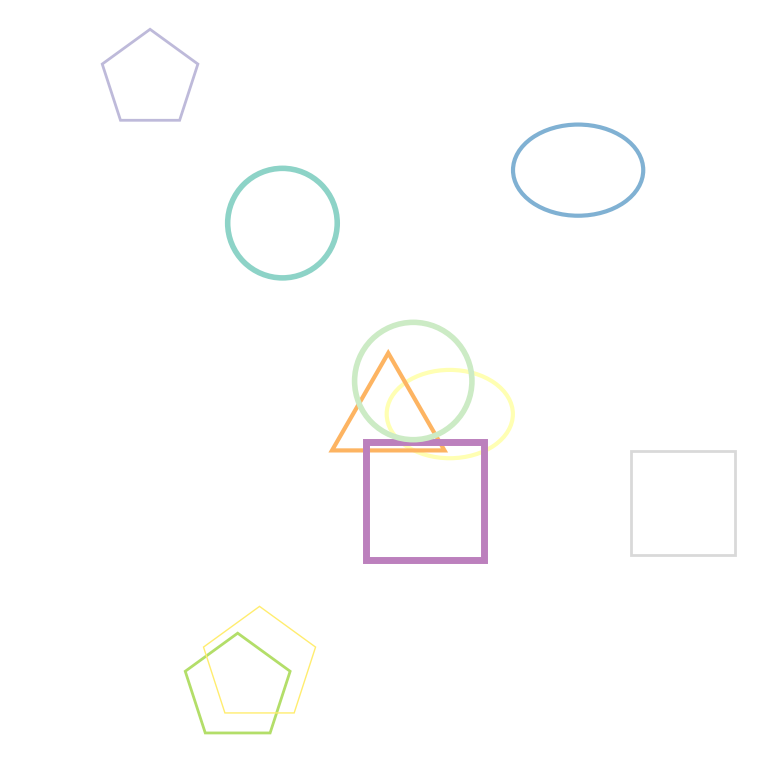[{"shape": "circle", "thickness": 2, "radius": 0.36, "center": [0.367, 0.71]}, {"shape": "oval", "thickness": 1.5, "radius": 0.41, "center": [0.584, 0.462]}, {"shape": "pentagon", "thickness": 1, "radius": 0.33, "center": [0.195, 0.897]}, {"shape": "oval", "thickness": 1.5, "radius": 0.42, "center": [0.751, 0.779]}, {"shape": "triangle", "thickness": 1.5, "radius": 0.42, "center": [0.504, 0.457]}, {"shape": "pentagon", "thickness": 1, "radius": 0.36, "center": [0.309, 0.106]}, {"shape": "square", "thickness": 1, "radius": 0.34, "center": [0.887, 0.347]}, {"shape": "square", "thickness": 2.5, "radius": 0.38, "center": [0.552, 0.349]}, {"shape": "circle", "thickness": 2, "radius": 0.38, "center": [0.537, 0.505]}, {"shape": "pentagon", "thickness": 0.5, "radius": 0.38, "center": [0.337, 0.136]}]